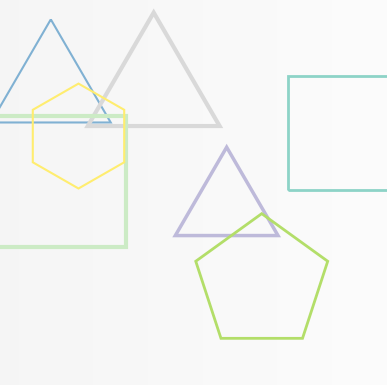[{"shape": "square", "thickness": 2, "radius": 0.74, "center": [0.893, 0.654]}, {"shape": "triangle", "thickness": 2.5, "radius": 0.76, "center": [0.585, 0.465]}, {"shape": "triangle", "thickness": 1.5, "radius": 0.89, "center": [0.131, 0.771]}, {"shape": "pentagon", "thickness": 2, "radius": 0.9, "center": [0.675, 0.266]}, {"shape": "triangle", "thickness": 3, "radius": 0.98, "center": [0.397, 0.771]}, {"shape": "square", "thickness": 3, "radius": 0.85, "center": [0.155, 0.528]}, {"shape": "hexagon", "thickness": 1.5, "radius": 0.68, "center": [0.203, 0.647]}]